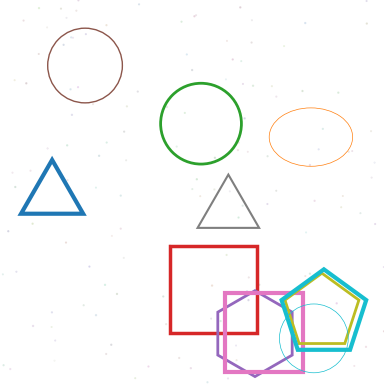[{"shape": "triangle", "thickness": 3, "radius": 0.47, "center": [0.135, 0.491]}, {"shape": "oval", "thickness": 0.5, "radius": 0.54, "center": [0.808, 0.644]}, {"shape": "circle", "thickness": 2, "radius": 0.52, "center": [0.522, 0.679]}, {"shape": "square", "thickness": 2.5, "radius": 0.56, "center": [0.554, 0.247]}, {"shape": "hexagon", "thickness": 2, "radius": 0.56, "center": [0.662, 0.133]}, {"shape": "circle", "thickness": 1, "radius": 0.48, "center": [0.221, 0.83]}, {"shape": "square", "thickness": 3, "radius": 0.51, "center": [0.685, 0.137]}, {"shape": "triangle", "thickness": 1.5, "radius": 0.46, "center": [0.593, 0.454]}, {"shape": "pentagon", "thickness": 2, "radius": 0.5, "center": [0.836, 0.189]}, {"shape": "pentagon", "thickness": 3, "radius": 0.58, "center": [0.841, 0.185]}, {"shape": "circle", "thickness": 0.5, "radius": 0.45, "center": [0.815, 0.121]}]